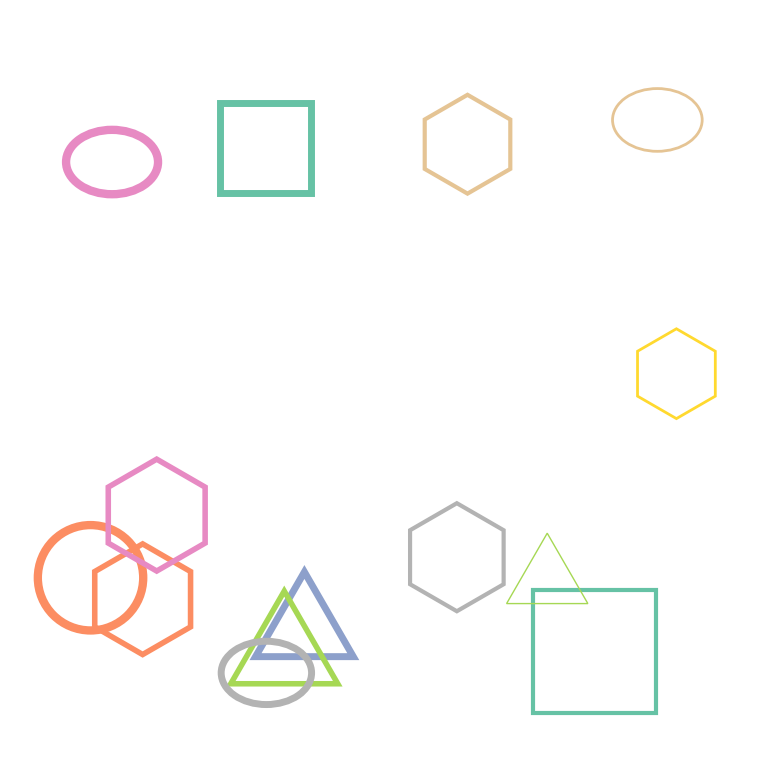[{"shape": "square", "thickness": 2.5, "radius": 0.29, "center": [0.345, 0.808]}, {"shape": "square", "thickness": 1.5, "radius": 0.4, "center": [0.773, 0.154]}, {"shape": "hexagon", "thickness": 2, "radius": 0.36, "center": [0.185, 0.222]}, {"shape": "circle", "thickness": 3, "radius": 0.34, "center": [0.118, 0.25]}, {"shape": "triangle", "thickness": 2.5, "radius": 0.37, "center": [0.395, 0.184]}, {"shape": "hexagon", "thickness": 2, "radius": 0.36, "center": [0.204, 0.331]}, {"shape": "oval", "thickness": 3, "radius": 0.3, "center": [0.146, 0.79]}, {"shape": "triangle", "thickness": 0.5, "radius": 0.3, "center": [0.711, 0.247]}, {"shape": "triangle", "thickness": 2, "radius": 0.4, "center": [0.369, 0.152]}, {"shape": "hexagon", "thickness": 1, "radius": 0.29, "center": [0.878, 0.515]}, {"shape": "oval", "thickness": 1, "radius": 0.29, "center": [0.854, 0.844]}, {"shape": "hexagon", "thickness": 1.5, "radius": 0.32, "center": [0.607, 0.813]}, {"shape": "oval", "thickness": 2.5, "radius": 0.29, "center": [0.346, 0.126]}, {"shape": "hexagon", "thickness": 1.5, "radius": 0.35, "center": [0.593, 0.276]}]